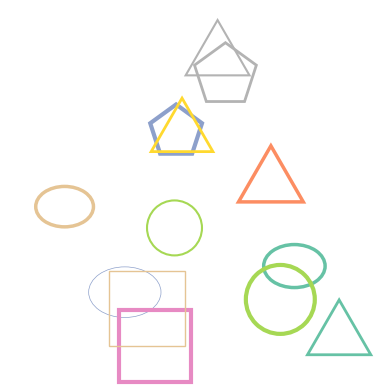[{"shape": "oval", "thickness": 2.5, "radius": 0.4, "center": [0.765, 0.309]}, {"shape": "triangle", "thickness": 2, "radius": 0.48, "center": [0.881, 0.126]}, {"shape": "triangle", "thickness": 2.5, "radius": 0.49, "center": [0.704, 0.524]}, {"shape": "oval", "thickness": 0.5, "radius": 0.47, "center": [0.324, 0.241]}, {"shape": "pentagon", "thickness": 3, "radius": 0.35, "center": [0.457, 0.658]}, {"shape": "square", "thickness": 3, "radius": 0.47, "center": [0.402, 0.102]}, {"shape": "circle", "thickness": 3, "radius": 0.45, "center": [0.728, 0.222]}, {"shape": "circle", "thickness": 1.5, "radius": 0.36, "center": [0.453, 0.408]}, {"shape": "triangle", "thickness": 2, "radius": 0.46, "center": [0.473, 0.652]}, {"shape": "square", "thickness": 1, "radius": 0.49, "center": [0.382, 0.199]}, {"shape": "oval", "thickness": 2.5, "radius": 0.37, "center": [0.168, 0.463]}, {"shape": "pentagon", "thickness": 2, "radius": 0.42, "center": [0.586, 0.805]}, {"shape": "triangle", "thickness": 1.5, "radius": 0.48, "center": [0.565, 0.852]}]